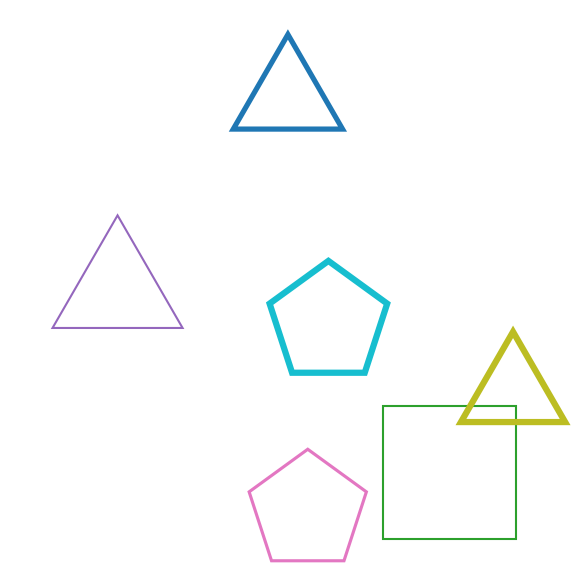[{"shape": "triangle", "thickness": 2.5, "radius": 0.55, "center": [0.499, 0.83]}, {"shape": "square", "thickness": 1, "radius": 0.58, "center": [0.779, 0.181]}, {"shape": "triangle", "thickness": 1, "radius": 0.65, "center": [0.204, 0.496]}, {"shape": "pentagon", "thickness": 1.5, "radius": 0.53, "center": [0.533, 0.114]}, {"shape": "triangle", "thickness": 3, "radius": 0.52, "center": [0.888, 0.32]}, {"shape": "pentagon", "thickness": 3, "radius": 0.54, "center": [0.569, 0.44]}]